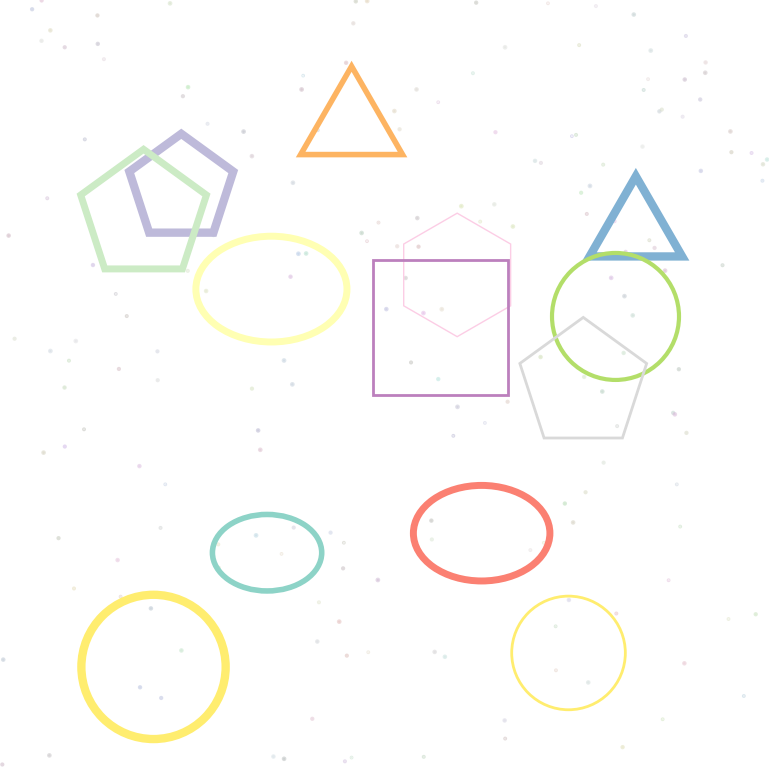[{"shape": "oval", "thickness": 2, "radius": 0.35, "center": [0.347, 0.282]}, {"shape": "oval", "thickness": 2.5, "radius": 0.49, "center": [0.352, 0.625]}, {"shape": "pentagon", "thickness": 3, "radius": 0.35, "center": [0.235, 0.755]}, {"shape": "oval", "thickness": 2.5, "radius": 0.44, "center": [0.626, 0.308]}, {"shape": "triangle", "thickness": 3, "radius": 0.35, "center": [0.826, 0.702]}, {"shape": "triangle", "thickness": 2, "radius": 0.38, "center": [0.457, 0.837]}, {"shape": "circle", "thickness": 1.5, "radius": 0.41, "center": [0.799, 0.589]}, {"shape": "hexagon", "thickness": 0.5, "radius": 0.4, "center": [0.594, 0.643]}, {"shape": "pentagon", "thickness": 1, "radius": 0.43, "center": [0.757, 0.501]}, {"shape": "square", "thickness": 1, "radius": 0.44, "center": [0.573, 0.574]}, {"shape": "pentagon", "thickness": 2.5, "radius": 0.43, "center": [0.186, 0.72]}, {"shape": "circle", "thickness": 3, "radius": 0.47, "center": [0.199, 0.134]}, {"shape": "circle", "thickness": 1, "radius": 0.37, "center": [0.738, 0.152]}]